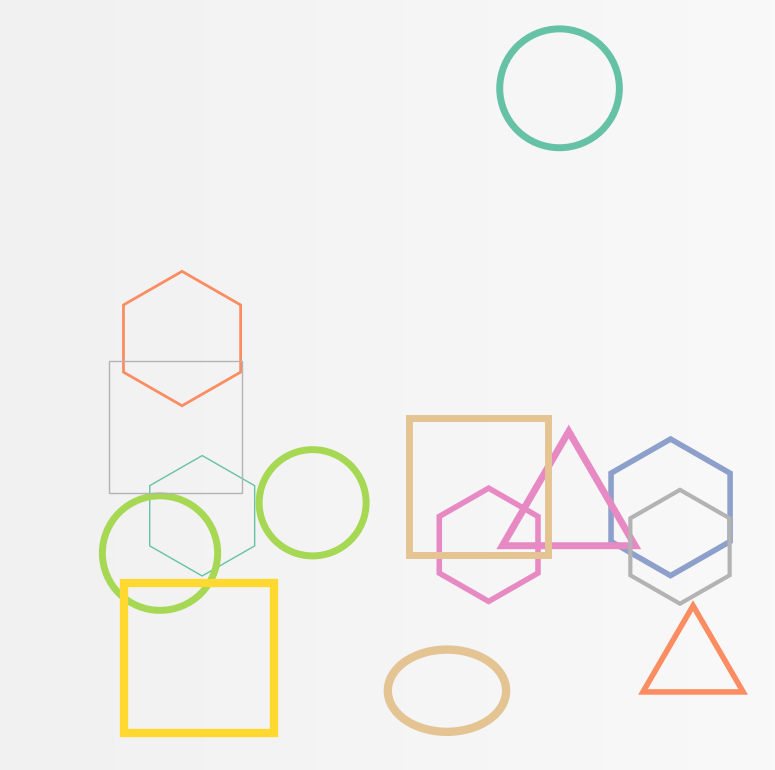[{"shape": "circle", "thickness": 2.5, "radius": 0.39, "center": [0.722, 0.885]}, {"shape": "hexagon", "thickness": 0.5, "radius": 0.39, "center": [0.261, 0.33]}, {"shape": "triangle", "thickness": 2, "radius": 0.37, "center": [0.894, 0.139]}, {"shape": "hexagon", "thickness": 1, "radius": 0.44, "center": [0.235, 0.56]}, {"shape": "hexagon", "thickness": 2, "radius": 0.44, "center": [0.865, 0.341]}, {"shape": "triangle", "thickness": 2.5, "radius": 0.49, "center": [0.734, 0.341]}, {"shape": "hexagon", "thickness": 2, "radius": 0.37, "center": [0.63, 0.292]}, {"shape": "circle", "thickness": 2.5, "radius": 0.35, "center": [0.403, 0.347]}, {"shape": "circle", "thickness": 2.5, "radius": 0.37, "center": [0.206, 0.282]}, {"shape": "square", "thickness": 3, "radius": 0.48, "center": [0.257, 0.146]}, {"shape": "oval", "thickness": 3, "radius": 0.38, "center": [0.577, 0.103]}, {"shape": "square", "thickness": 2.5, "radius": 0.45, "center": [0.617, 0.368]}, {"shape": "square", "thickness": 0.5, "radius": 0.43, "center": [0.226, 0.445]}, {"shape": "hexagon", "thickness": 1.5, "radius": 0.37, "center": [0.877, 0.29]}]